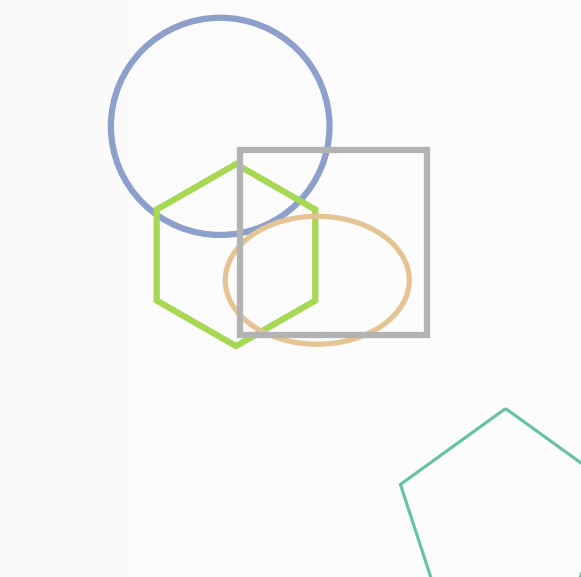[{"shape": "pentagon", "thickness": 1.5, "radius": 0.95, "center": [0.87, 0.102]}, {"shape": "circle", "thickness": 3, "radius": 0.94, "center": [0.379, 0.78]}, {"shape": "hexagon", "thickness": 3, "radius": 0.79, "center": [0.406, 0.557]}, {"shape": "oval", "thickness": 2.5, "radius": 0.79, "center": [0.546, 0.514]}, {"shape": "square", "thickness": 3, "radius": 0.8, "center": [0.574, 0.579]}]